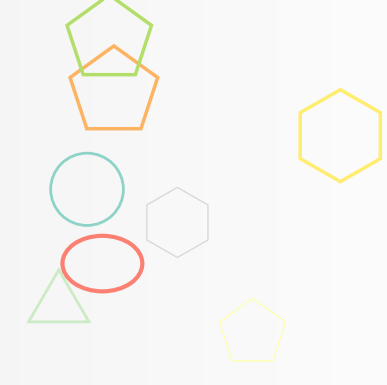[{"shape": "circle", "thickness": 2, "radius": 0.47, "center": [0.225, 0.508]}, {"shape": "pentagon", "thickness": 1, "radius": 0.45, "center": [0.652, 0.135]}, {"shape": "oval", "thickness": 3, "radius": 0.52, "center": [0.264, 0.315]}, {"shape": "pentagon", "thickness": 2.5, "radius": 0.59, "center": [0.294, 0.762]}, {"shape": "pentagon", "thickness": 2.5, "radius": 0.57, "center": [0.282, 0.899]}, {"shape": "hexagon", "thickness": 1, "radius": 0.46, "center": [0.458, 0.422]}, {"shape": "triangle", "thickness": 2, "radius": 0.45, "center": [0.152, 0.209]}, {"shape": "hexagon", "thickness": 2.5, "radius": 0.6, "center": [0.878, 0.648]}]